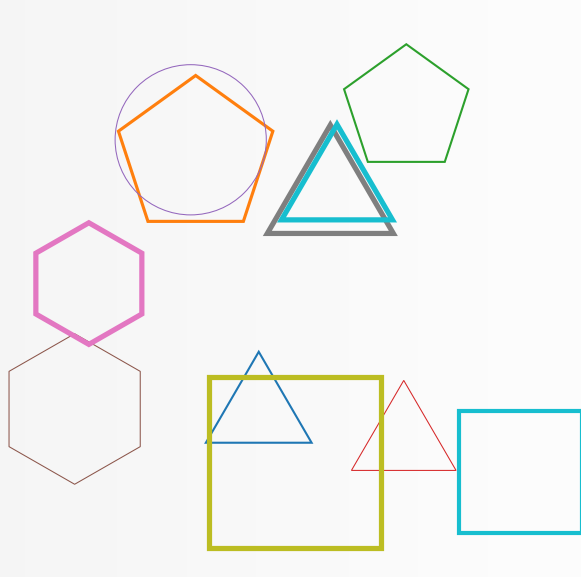[{"shape": "triangle", "thickness": 1, "radius": 0.53, "center": [0.445, 0.285]}, {"shape": "pentagon", "thickness": 1.5, "radius": 0.7, "center": [0.337, 0.729]}, {"shape": "pentagon", "thickness": 1, "radius": 0.56, "center": [0.699, 0.81]}, {"shape": "triangle", "thickness": 0.5, "radius": 0.52, "center": [0.695, 0.237]}, {"shape": "circle", "thickness": 0.5, "radius": 0.65, "center": [0.328, 0.757]}, {"shape": "hexagon", "thickness": 0.5, "radius": 0.65, "center": [0.128, 0.291]}, {"shape": "hexagon", "thickness": 2.5, "radius": 0.53, "center": [0.153, 0.508]}, {"shape": "triangle", "thickness": 2.5, "radius": 0.63, "center": [0.568, 0.657]}, {"shape": "square", "thickness": 2.5, "radius": 0.74, "center": [0.508, 0.198]}, {"shape": "square", "thickness": 2, "radius": 0.53, "center": [0.895, 0.182]}, {"shape": "triangle", "thickness": 2.5, "radius": 0.55, "center": [0.58, 0.674]}]